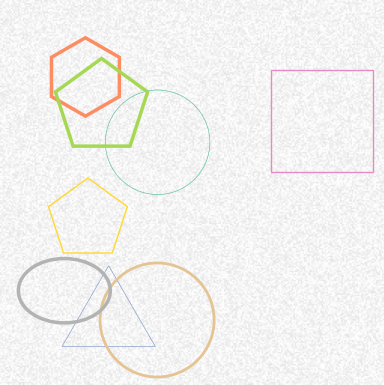[{"shape": "circle", "thickness": 0.5, "radius": 0.68, "center": [0.409, 0.63]}, {"shape": "hexagon", "thickness": 2.5, "radius": 0.51, "center": [0.222, 0.8]}, {"shape": "triangle", "thickness": 0.5, "radius": 0.7, "center": [0.282, 0.17]}, {"shape": "square", "thickness": 1, "radius": 0.66, "center": [0.835, 0.687]}, {"shape": "pentagon", "thickness": 2.5, "radius": 0.63, "center": [0.264, 0.722]}, {"shape": "pentagon", "thickness": 1, "radius": 0.54, "center": [0.228, 0.43]}, {"shape": "circle", "thickness": 2, "radius": 0.74, "center": [0.408, 0.169]}, {"shape": "oval", "thickness": 2.5, "radius": 0.6, "center": [0.167, 0.245]}]